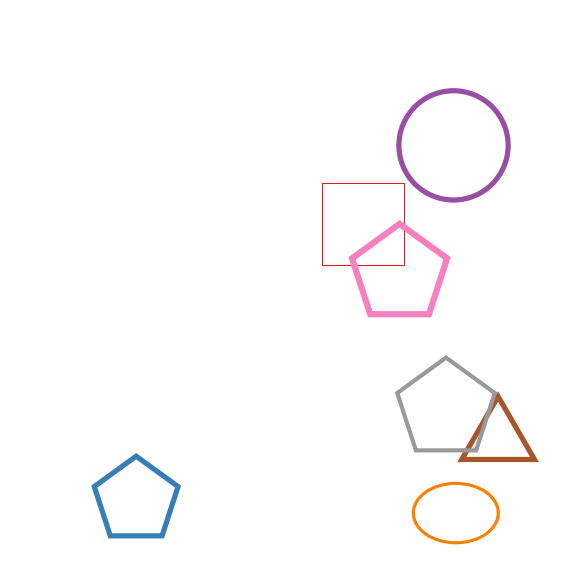[{"shape": "square", "thickness": 0.5, "radius": 0.36, "center": [0.629, 0.611]}, {"shape": "pentagon", "thickness": 2.5, "radius": 0.38, "center": [0.236, 0.133]}, {"shape": "circle", "thickness": 2.5, "radius": 0.47, "center": [0.785, 0.747]}, {"shape": "oval", "thickness": 1.5, "radius": 0.37, "center": [0.789, 0.111]}, {"shape": "triangle", "thickness": 2.5, "radius": 0.36, "center": [0.863, 0.24]}, {"shape": "pentagon", "thickness": 3, "radius": 0.43, "center": [0.692, 0.525]}, {"shape": "pentagon", "thickness": 2, "radius": 0.44, "center": [0.772, 0.291]}]